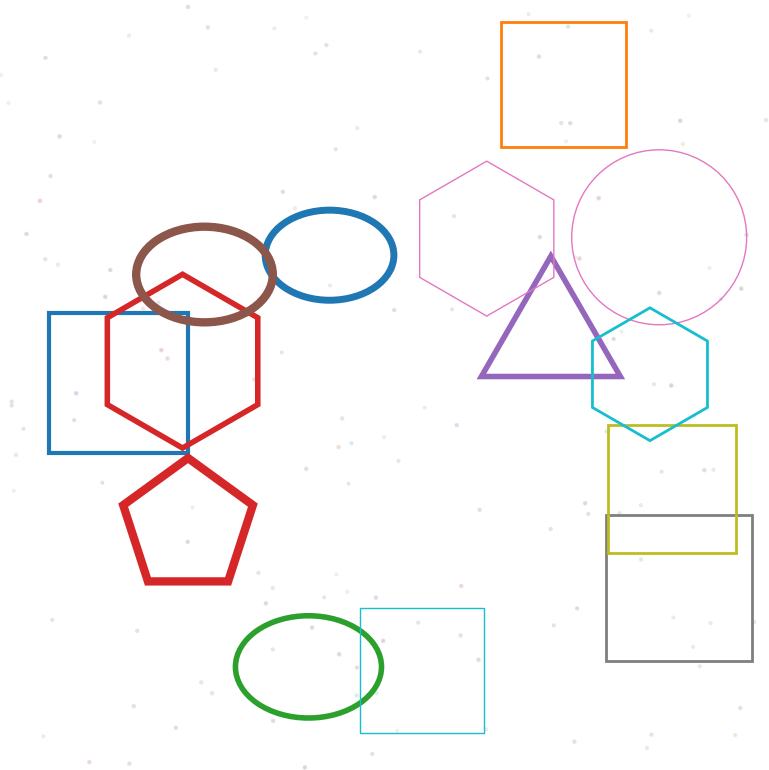[{"shape": "square", "thickness": 1.5, "radius": 0.45, "center": [0.154, 0.502]}, {"shape": "oval", "thickness": 2.5, "radius": 0.42, "center": [0.428, 0.669]}, {"shape": "square", "thickness": 1, "radius": 0.41, "center": [0.732, 0.89]}, {"shape": "oval", "thickness": 2, "radius": 0.47, "center": [0.401, 0.134]}, {"shape": "hexagon", "thickness": 2, "radius": 0.56, "center": [0.237, 0.531]}, {"shape": "pentagon", "thickness": 3, "radius": 0.44, "center": [0.244, 0.317]}, {"shape": "triangle", "thickness": 2, "radius": 0.52, "center": [0.715, 0.563]}, {"shape": "oval", "thickness": 3, "radius": 0.44, "center": [0.266, 0.643]}, {"shape": "hexagon", "thickness": 0.5, "radius": 0.5, "center": [0.632, 0.69]}, {"shape": "circle", "thickness": 0.5, "radius": 0.57, "center": [0.856, 0.692]}, {"shape": "square", "thickness": 1, "radius": 0.47, "center": [0.882, 0.237]}, {"shape": "square", "thickness": 1, "radius": 0.41, "center": [0.873, 0.365]}, {"shape": "square", "thickness": 0.5, "radius": 0.41, "center": [0.548, 0.129]}, {"shape": "hexagon", "thickness": 1, "radius": 0.43, "center": [0.844, 0.514]}]